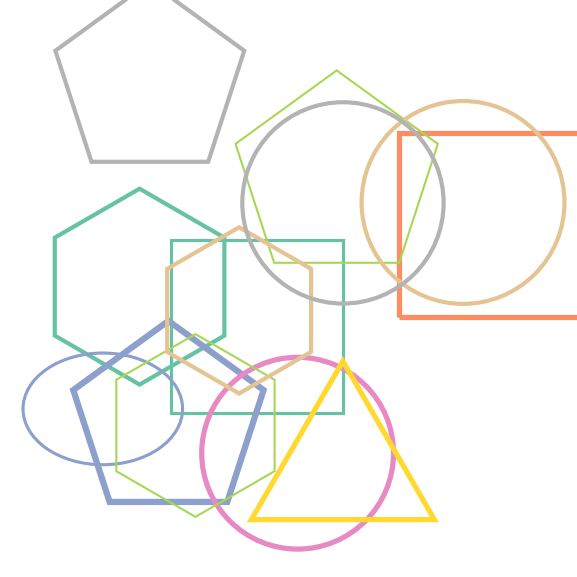[{"shape": "square", "thickness": 1.5, "radius": 0.75, "center": [0.445, 0.434]}, {"shape": "hexagon", "thickness": 2, "radius": 0.85, "center": [0.242, 0.503]}, {"shape": "square", "thickness": 2.5, "radius": 0.8, "center": [0.851, 0.61]}, {"shape": "oval", "thickness": 1.5, "radius": 0.69, "center": [0.178, 0.291]}, {"shape": "pentagon", "thickness": 3, "radius": 0.87, "center": [0.292, 0.27]}, {"shape": "circle", "thickness": 2.5, "radius": 0.83, "center": [0.515, 0.214]}, {"shape": "pentagon", "thickness": 1, "radius": 0.92, "center": [0.583, 0.693]}, {"shape": "hexagon", "thickness": 1, "radius": 0.79, "center": [0.338, 0.262]}, {"shape": "triangle", "thickness": 2.5, "radius": 0.91, "center": [0.594, 0.191]}, {"shape": "circle", "thickness": 2, "radius": 0.88, "center": [0.802, 0.649]}, {"shape": "hexagon", "thickness": 2, "radius": 0.72, "center": [0.414, 0.462]}, {"shape": "pentagon", "thickness": 2, "radius": 0.86, "center": [0.259, 0.858]}, {"shape": "circle", "thickness": 2, "radius": 0.87, "center": [0.594, 0.648]}]